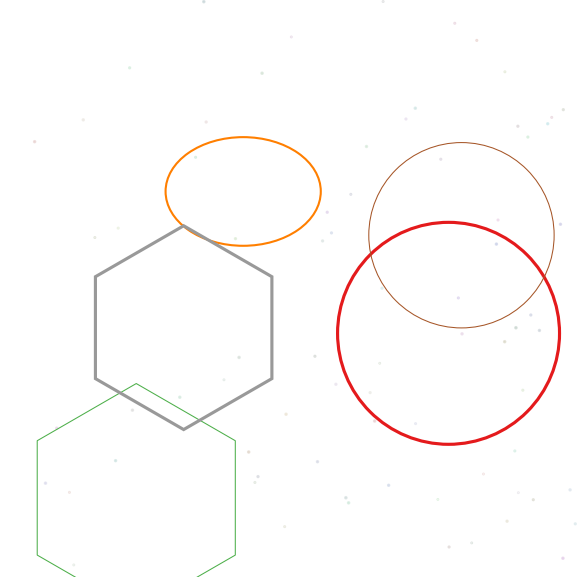[{"shape": "circle", "thickness": 1.5, "radius": 0.96, "center": [0.777, 0.422]}, {"shape": "hexagon", "thickness": 0.5, "radius": 0.99, "center": [0.236, 0.137]}, {"shape": "oval", "thickness": 1, "radius": 0.67, "center": [0.421, 0.668]}, {"shape": "circle", "thickness": 0.5, "radius": 0.8, "center": [0.799, 0.592]}, {"shape": "hexagon", "thickness": 1.5, "radius": 0.88, "center": [0.318, 0.432]}]